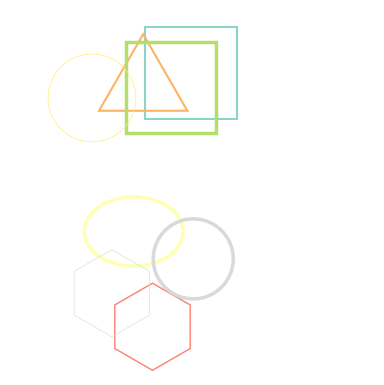[{"shape": "square", "thickness": 1.5, "radius": 0.6, "center": [0.495, 0.812]}, {"shape": "oval", "thickness": 2.5, "radius": 0.64, "center": [0.347, 0.399]}, {"shape": "hexagon", "thickness": 1, "radius": 0.57, "center": [0.396, 0.151]}, {"shape": "triangle", "thickness": 1.5, "radius": 0.66, "center": [0.372, 0.779]}, {"shape": "square", "thickness": 2.5, "radius": 0.59, "center": [0.445, 0.772]}, {"shape": "circle", "thickness": 2.5, "radius": 0.52, "center": [0.502, 0.328]}, {"shape": "hexagon", "thickness": 0.5, "radius": 0.57, "center": [0.291, 0.238]}, {"shape": "circle", "thickness": 0.5, "radius": 0.57, "center": [0.239, 0.746]}]